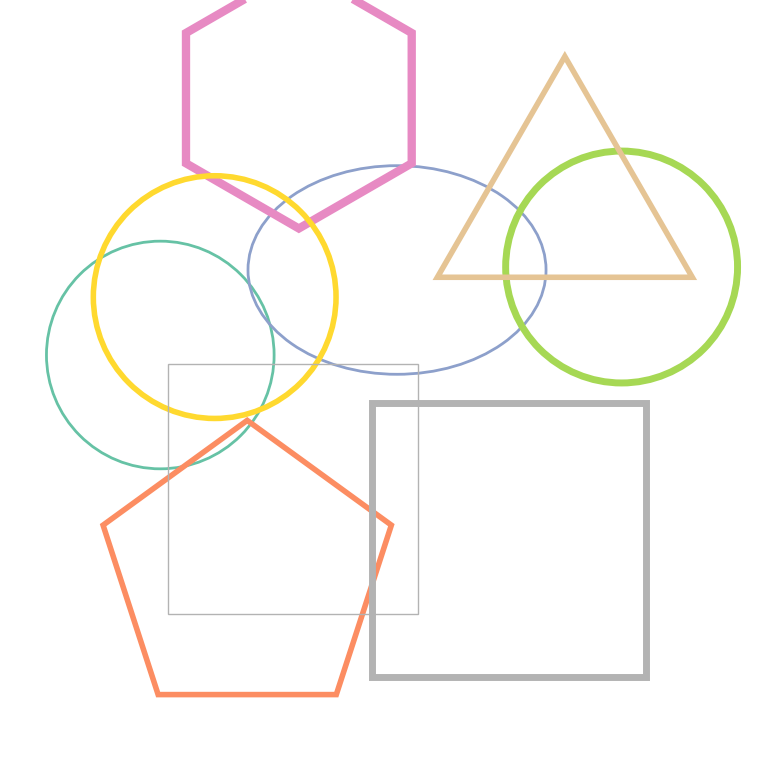[{"shape": "circle", "thickness": 1, "radius": 0.74, "center": [0.208, 0.539]}, {"shape": "pentagon", "thickness": 2, "radius": 0.98, "center": [0.321, 0.257]}, {"shape": "oval", "thickness": 1, "radius": 0.97, "center": [0.516, 0.649]}, {"shape": "hexagon", "thickness": 3, "radius": 0.85, "center": [0.388, 0.873]}, {"shape": "circle", "thickness": 2.5, "radius": 0.75, "center": [0.807, 0.653]}, {"shape": "circle", "thickness": 2, "radius": 0.79, "center": [0.279, 0.614]}, {"shape": "triangle", "thickness": 2, "radius": 0.96, "center": [0.734, 0.735]}, {"shape": "square", "thickness": 0.5, "radius": 0.81, "center": [0.38, 0.364]}, {"shape": "square", "thickness": 2.5, "radius": 0.89, "center": [0.661, 0.299]}]